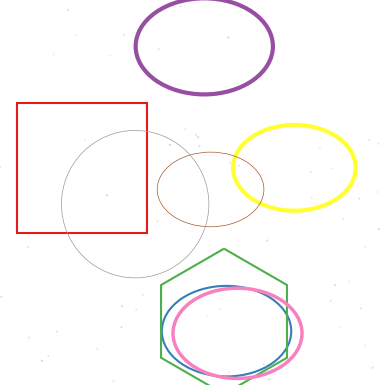[{"shape": "square", "thickness": 1.5, "radius": 0.84, "center": [0.214, 0.564]}, {"shape": "oval", "thickness": 1.5, "radius": 0.84, "center": [0.588, 0.14]}, {"shape": "hexagon", "thickness": 1.5, "radius": 0.94, "center": [0.582, 0.165]}, {"shape": "oval", "thickness": 3, "radius": 0.89, "center": [0.531, 0.88]}, {"shape": "oval", "thickness": 3, "radius": 0.8, "center": [0.765, 0.564]}, {"shape": "oval", "thickness": 0.5, "radius": 0.69, "center": [0.547, 0.508]}, {"shape": "oval", "thickness": 2.5, "radius": 0.84, "center": [0.617, 0.134]}, {"shape": "circle", "thickness": 0.5, "radius": 0.96, "center": [0.351, 0.47]}]